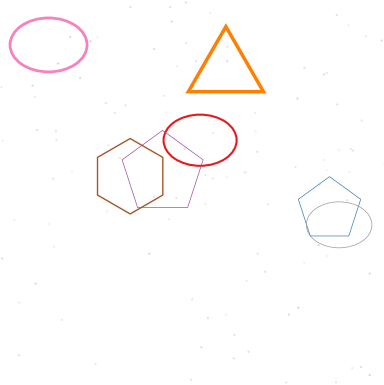[{"shape": "oval", "thickness": 1.5, "radius": 0.47, "center": [0.52, 0.636]}, {"shape": "pentagon", "thickness": 0.5, "radius": 0.43, "center": [0.856, 0.456]}, {"shape": "pentagon", "thickness": 0.5, "radius": 0.55, "center": [0.422, 0.551]}, {"shape": "triangle", "thickness": 2.5, "radius": 0.56, "center": [0.587, 0.818]}, {"shape": "hexagon", "thickness": 1, "radius": 0.49, "center": [0.338, 0.542]}, {"shape": "oval", "thickness": 2, "radius": 0.5, "center": [0.126, 0.883]}, {"shape": "oval", "thickness": 0.5, "radius": 0.43, "center": [0.881, 0.416]}]